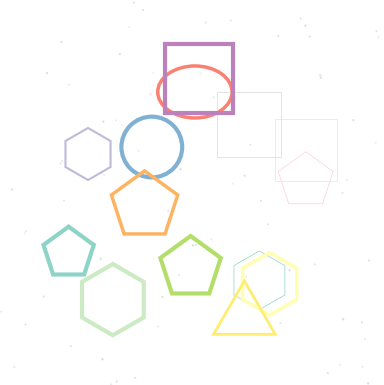[{"shape": "hexagon", "thickness": 0.5, "radius": 0.38, "center": [0.674, 0.272]}, {"shape": "pentagon", "thickness": 3, "radius": 0.34, "center": [0.178, 0.343]}, {"shape": "hexagon", "thickness": 2.5, "radius": 0.41, "center": [0.7, 0.263]}, {"shape": "hexagon", "thickness": 1.5, "radius": 0.34, "center": [0.229, 0.6]}, {"shape": "oval", "thickness": 2.5, "radius": 0.48, "center": [0.506, 0.761]}, {"shape": "circle", "thickness": 3, "radius": 0.39, "center": [0.394, 0.618]}, {"shape": "pentagon", "thickness": 2.5, "radius": 0.45, "center": [0.376, 0.466]}, {"shape": "pentagon", "thickness": 3, "radius": 0.41, "center": [0.495, 0.304]}, {"shape": "pentagon", "thickness": 0.5, "radius": 0.37, "center": [0.794, 0.531]}, {"shape": "square", "thickness": 0.5, "radius": 0.42, "center": [0.647, 0.677]}, {"shape": "square", "thickness": 3, "radius": 0.45, "center": [0.517, 0.797]}, {"shape": "hexagon", "thickness": 3, "radius": 0.46, "center": [0.293, 0.222]}, {"shape": "square", "thickness": 0.5, "radius": 0.4, "center": [0.795, 0.611]}, {"shape": "triangle", "thickness": 2, "radius": 0.46, "center": [0.635, 0.178]}]